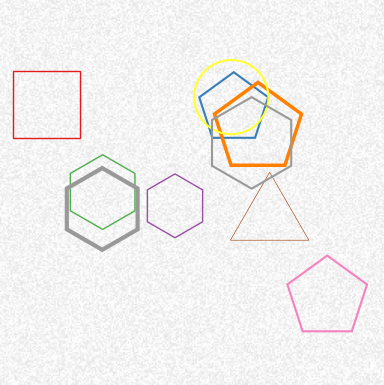[{"shape": "square", "thickness": 1, "radius": 0.43, "center": [0.12, 0.729]}, {"shape": "pentagon", "thickness": 1.5, "radius": 0.47, "center": [0.607, 0.718]}, {"shape": "hexagon", "thickness": 1, "radius": 0.48, "center": [0.267, 0.501]}, {"shape": "hexagon", "thickness": 1, "radius": 0.41, "center": [0.455, 0.465]}, {"shape": "pentagon", "thickness": 2.5, "radius": 0.59, "center": [0.67, 0.667]}, {"shape": "circle", "thickness": 1.5, "radius": 0.48, "center": [0.601, 0.748]}, {"shape": "triangle", "thickness": 0.5, "radius": 0.59, "center": [0.7, 0.435]}, {"shape": "pentagon", "thickness": 1.5, "radius": 0.54, "center": [0.85, 0.228]}, {"shape": "hexagon", "thickness": 3, "radius": 0.53, "center": [0.265, 0.457]}, {"shape": "hexagon", "thickness": 1.5, "radius": 0.59, "center": [0.654, 0.629]}]